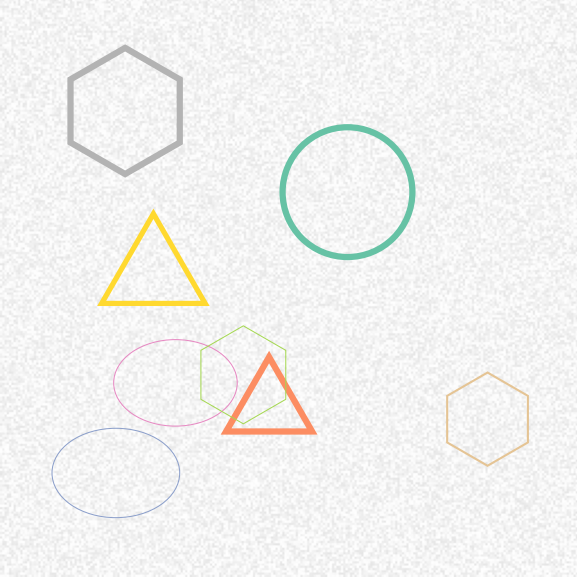[{"shape": "circle", "thickness": 3, "radius": 0.56, "center": [0.602, 0.666]}, {"shape": "triangle", "thickness": 3, "radius": 0.43, "center": [0.466, 0.295]}, {"shape": "oval", "thickness": 0.5, "radius": 0.55, "center": [0.201, 0.18]}, {"shape": "oval", "thickness": 0.5, "radius": 0.53, "center": [0.304, 0.336]}, {"shape": "hexagon", "thickness": 0.5, "radius": 0.42, "center": [0.421, 0.35]}, {"shape": "triangle", "thickness": 2.5, "radius": 0.52, "center": [0.266, 0.525]}, {"shape": "hexagon", "thickness": 1, "radius": 0.4, "center": [0.844, 0.273]}, {"shape": "hexagon", "thickness": 3, "radius": 0.55, "center": [0.217, 0.807]}]